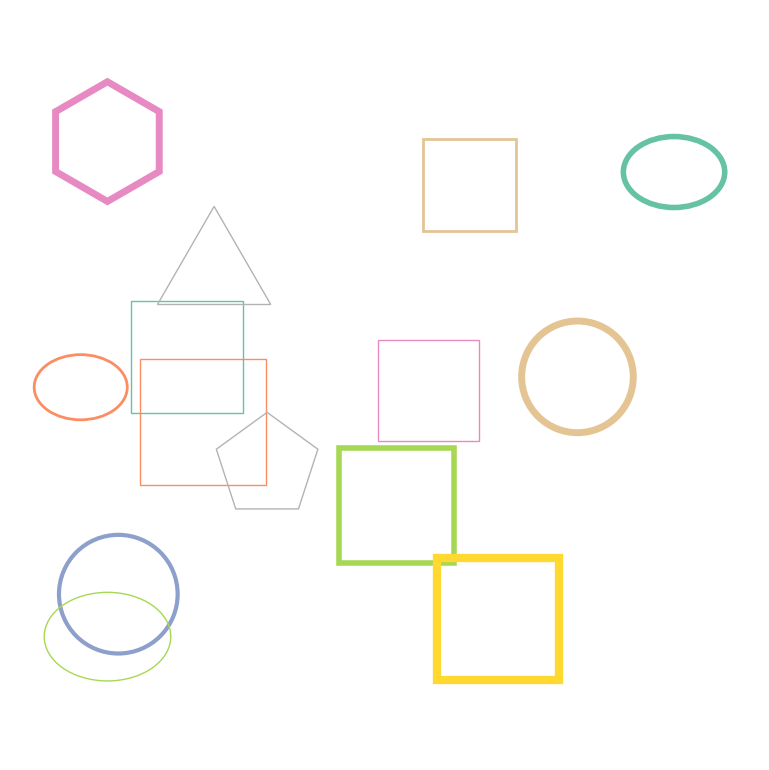[{"shape": "oval", "thickness": 2, "radius": 0.33, "center": [0.875, 0.777]}, {"shape": "square", "thickness": 0.5, "radius": 0.36, "center": [0.243, 0.537]}, {"shape": "oval", "thickness": 1, "radius": 0.3, "center": [0.105, 0.497]}, {"shape": "square", "thickness": 0.5, "radius": 0.41, "center": [0.264, 0.452]}, {"shape": "circle", "thickness": 1.5, "radius": 0.39, "center": [0.154, 0.228]}, {"shape": "hexagon", "thickness": 2.5, "radius": 0.39, "center": [0.14, 0.816]}, {"shape": "square", "thickness": 0.5, "radius": 0.33, "center": [0.557, 0.493]}, {"shape": "oval", "thickness": 0.5, "radius": 0.41, "center": [0.14, 0.173]}, {"shape": "square", "thickness": 2, "radius": 0.37, "center": [0.515, 0.344]}, {"shape": "square", "thickness": 3, "radius": 0.4, "center": [0.647, 0.196]}, {"shape": "square", "thickness": 1, "radius": 0.3, "center": [0.609, 0.76]}, {"shape": "circle", "thickness": 2.5, "radius": 0.36, "center": [0.75, 0.511]}, {"shape": "pentagon", "thickness": 0.5, "radius": 0.35, "center": [0.347, 0.395]}, {"shape": "triangle", "thickness": 0.5, "radius": 0.42, "center": [0.278, 0.647]}]